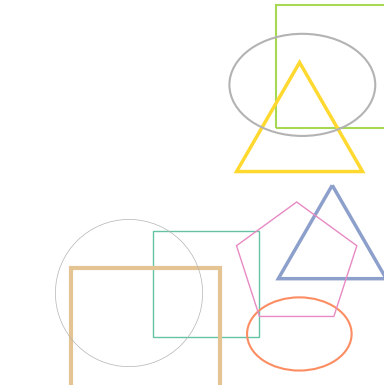[{"shape": "square", "thickness": 1, "radius": 0.69, "center": [0.534, 0.262]}, {"shape": "oval", "thickness": 1.5, "radius": 0.68, "center": [0.778, 0.133]}, {"shape": "triangle", "thickness": 2.5, "radius": 0.81, "center": [0.863, 0.357]}, {"shape": "pentagon", "thickness": 1, "radius": 0.82, "center": [0.771, 0.311]}, {"shape": "square", "thickness": 1.5, "radius": 0.8, "center": [0.875, 0.828]}, {"shape": "triangle", "thickness": 2.5, "radius": 0.94, "center": [0.778, 0.649]}, {"shape": "square", "thickness": 3, "radius": 0.97, "center": [0.377, 0.111]}, {"shape": "oval", "thickness": 1.5, "radius": 0.95, "center": [0.785, 0.78]}, {"shape": "circle", "thickness": 0.5, "radius": 0.96, "center": [0.335, 0.239]}]